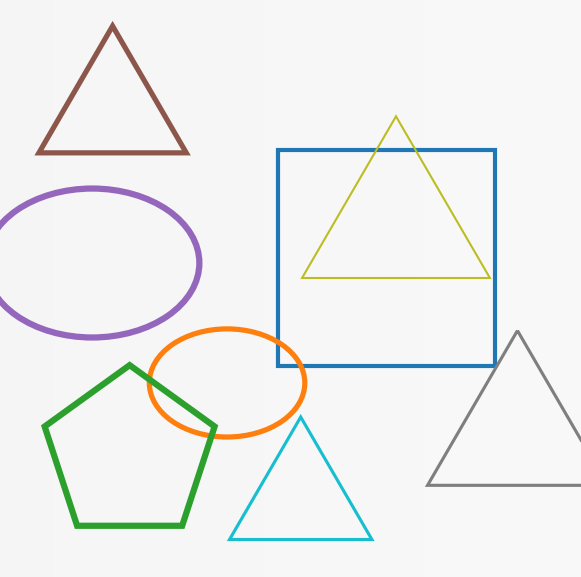[{"shape": "square", "thickness": 2, "radius": 0.93, "center": [0.666, 0.552]}, {"shape": "oval", "thickness": 2.5, "radius": 0.67, "center": [0.391, 0.336]}, {"shape": "pentagon", "thickness": 3, "radius": 0.77, "center": [0.223, 0.213]}, {"shape": "oval", "thickness": 3, "radius": 0.92, "center": [0.159, 0.544]}, {"shape": "triangle", "thickness": 2.5, "radius": 0.73, "center": [0.194, 0.808]}, {"shape": "triangle", "thickness": 1.5, "radius": 0.89, "center": [0.89, 0.248]}, {"shape": "triangle", "thickness": 1, "radius": 0.93, "center": [0.681, 0.611]}, {"shape": "triangle", "thickness": 1.5, "radius": 0.71, "center": [0.517, 0.136]}]